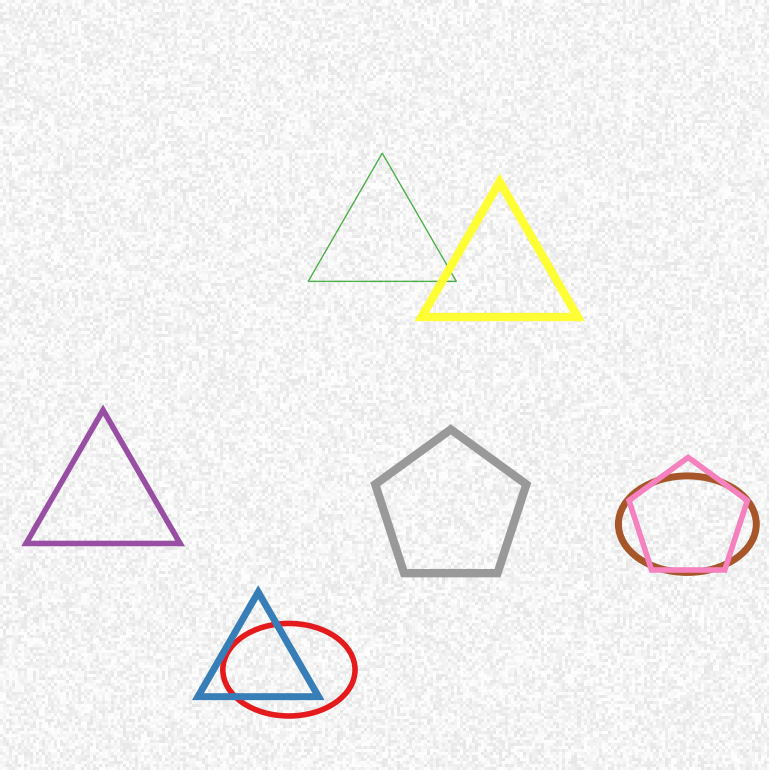[{"shape": "oval", "thickness": 2, "radius": 0.43, "center": [0.375, 0.13]}, {"shape": "triangle", "thickness": 2.5, "radius": 0.45, "center": [0.335, 0.14]}, {"shape": "triangle", "thickness": 0.5, "radius": 0.56, "center": [0.496, 0.69]}, {"shape": "triangle", "thickness": 2, "radius": 0.58, "center": [0.134, 0.352]}, {"shape": "triangle", "thickness": 3, "radius": 0.59, "center": [0.649, 0.647]}, {"shape": "oval", "thickness": 2.5, "radius": 0.45, "center": [0.893, 0.319]}, {"shape": "pentagon", "thickness": 2, "radius": 0.4, "center": [0.894, 0.325]}, {"shape": "pentagon", "thickness": 3, "radius": 0.52, "center": [0.585, 0.339]}]